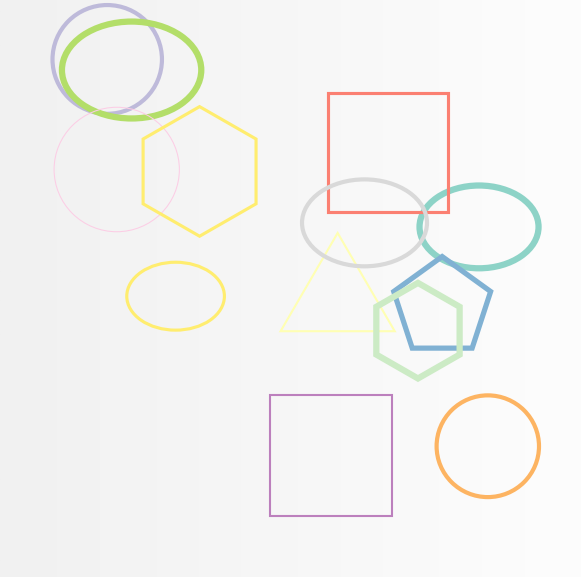[{"shape": "oval", "thickness": 3, "radius": 0.51, "center": [0.824, 0.606]}, {"shape": "triangle", "thickness": 1, "radius": 0.57, "center": [0.581, 0.482]}, {"shape": "circle", "thickness": 2, "radius": 0.47, "center": [0.184, 0.896]}, {"shape": "square", "thickness": 1.5, "radius": 0.51, "center": [0.667, 0.735]}, {"shape": "pentagon", "thickness": 2.5, "radius": 0.44, "center": [0.761, 0.467]}, {"shape": "circle", "thickness": 2, "radius": 0.44, "center": [0.839, 0.226]}, {"shape": "oval", "thickness": 3, "radius": 0.6, "center": [0.226, 0.878]}, {"shape": "circle", "thickness": 0.5, "radius": 0.54, "center": [0.201, 0.706]}, {"shape": "oval", "thickness": 2, "radius": 0.54, "center": [0.627, 0.613]}, {"shape": "square", "thickness": 1, "radius": 0.52, "center": [0.57, 0.21]}, {"shape": "hexagon", "thickness": 3, "radius": 0.41, "center": [0.719, 0.427]}, {"shape": "oval", "thickness": 1.5, "radius": 0.42, "center": [0.302, 0.486]}, {"shape": "hexagon", "thickness": 1.5, "radius": 0.56, "center": [0.343, 0.702]}]